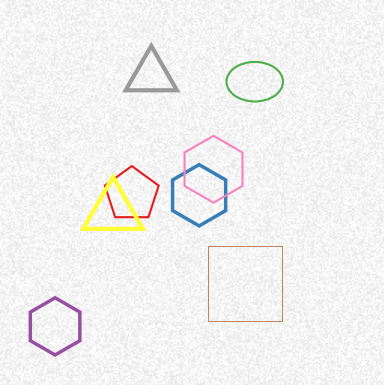[{"shape": "pentagon", "thickness": 1.5, "radius": 0.37, "center": [0.342, 0.495]}, {"shape": "hexagon", "thickness": 2.5, "radius": 0.4, "center": [0.517, 0.493]}, {"shape": "oval", "thickness": 1.5, "radius": 0.37, "center": [0.662, 0.788]}, {"shape": "hexagon", "thickness": 2.5, "radius": 0.37, "center": [0.143, 0.152]}, {"shape": "triangle", "thickness": 3, "radius": 0.45, "center": [0.293, 0.45]}, {"shape": "square", "thickness": 0.5, "radius": 0.48, "center": [0.637, 0.263]}, {"shape": "hexagon", "thickness": 1.5, "radius": 0.43, "center": [0.555, 0.56]}, {"shape": "triangle", "thickness": 3, "radius": 0.38, "center": [0.393, 0.804]}]